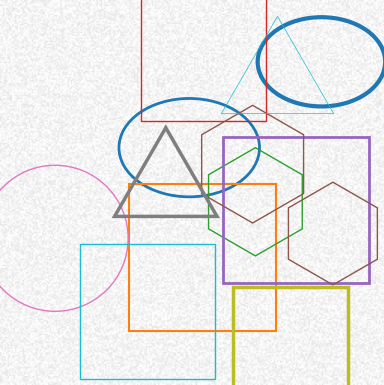[{"shape": "oval", "thickness": 2, "radius": 0.91, "center": [0.492, 0.616]}, {"shape": "oval", "thickness": 3, "radius": 0.83, "center": [0.835, 0.839]}, {"shape": "square", "thickness": 1.5, "radius": 0.96, "center": [0.526, 0.331]}, {"shape": "hexagon", "thickness": 1, "radius": 0.7, "center": [0.663, 0.476]}, {"shape": "square", "thickness": 1, "radius": 0.81, "center": [0.528, 0.847]}, {"shape": "square", "thickness": 2, "radius": 0.95, "center": [0.77, 0.455]}, {"shape": "hexagon", "thickness": 1, "radius": 0.76, "center": [0.656, 0.574]}, {"shape": "hexagon", "thickness": 1, "radius": 0.67, "center": [0.865, 0.393]}, {"shape": "circle", "thickness": 1, "radius": 0.95, "center": [0.143, 0.381]}, {"shape": "triangle", "thickness": 2.5, "radius": 0.77, "center": [0.431, 0.515]}, {"shape": "square", "thickness": 2.5, "radius": 0.74, "center": [0.754, 0.105]}, {"shape": "triangle", "thickness": 0.5, "radius": 0.84, "center": [0.721, 0.789]}, {"shape": "square", "thickness": 1, "radius": 0.88, "center": [0.383, 0.191]}]